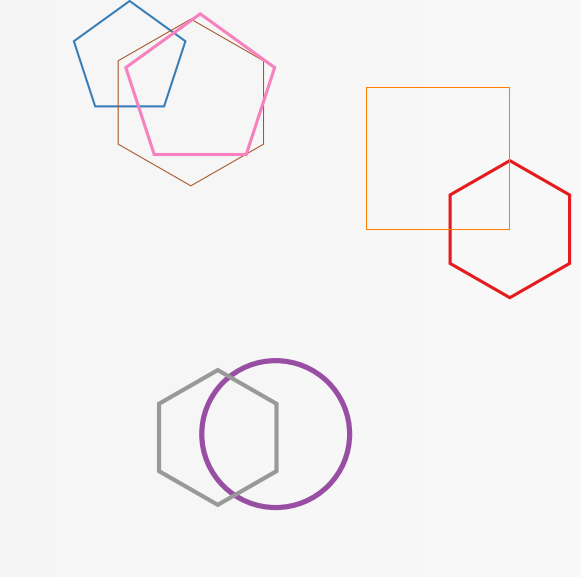[{"shape": "hexagon", "thickness": 1.5, "radius": 0.59, "center": [0.877, 0.602]}, {"shape": "pentagon", "thickness": 1, "radius": 0.5, "center": [0.223, 0.897]}, {"shape": "circle", "thickness": 2.5, "radius": 0.64, "center": [0.474, 0.247]}, {"shape": "square", "thickness": 0.5, "radius": 0.62, "center": [0.752, 0.725]}, {"shape": "hexagon", "thickness": 0.5, "radius": 0.72, "center": [0.328, 0.822]}, {"shape": "pentagon", "thickness": 1.5, "radius": 0.67, "center": [0.344, 0.841]}, {"shape": "hexagon", "thickness": 2, "radius": 0.58, "center": [0.375, 0.242]}]